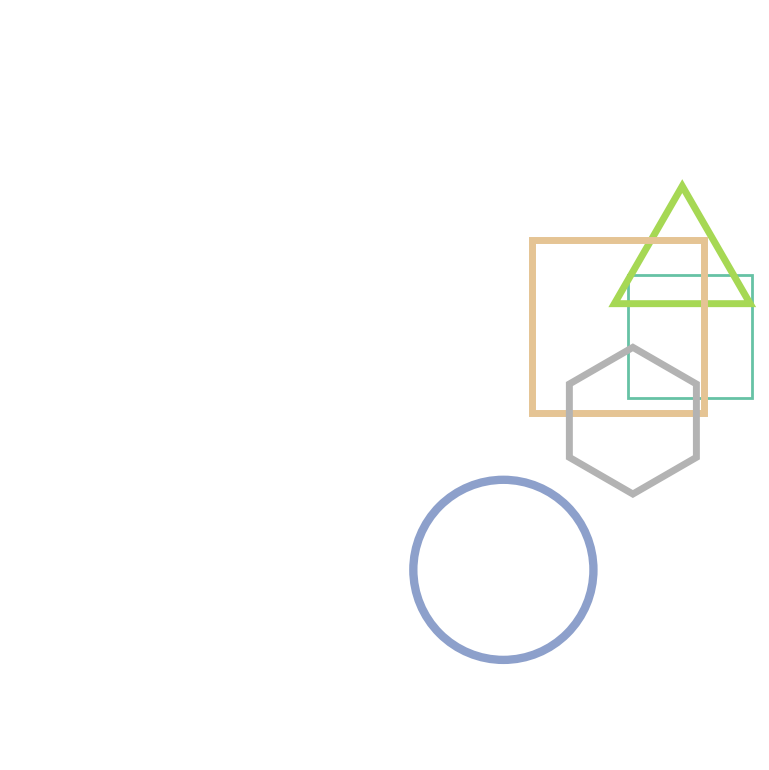[{"shape": "square", "thickness": 1, "radius": 0.4, "center": [0.896, 0.563]}, {"shape": "circle", "thickness": 3, "radius": 0.58, "center": [0.654, 0.26]}, {"shape": "triangle", "thickness": 2.5, "radius": 0.51, "center": [0.886, 0.657]}, {"shape": "square", "thickness": 2.5, "radius": 0.56, "center": [0.803, 0.576]}, {"shape": "hexagon", "thickness": 2.5, "radius": 0.48, "center": [0.822, 0.454]}]